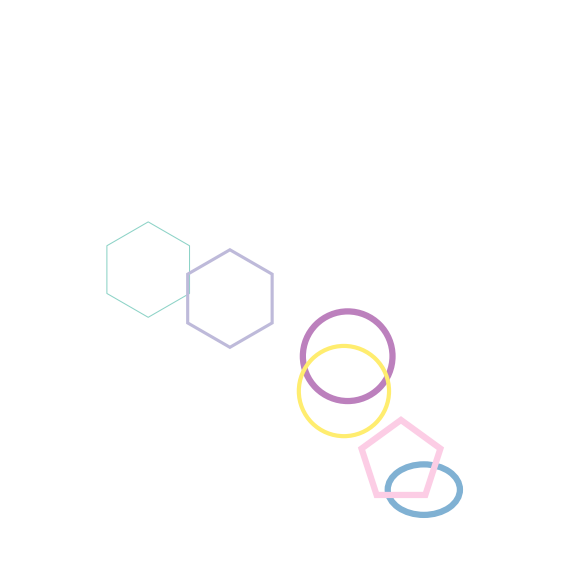[{"shape": "hexagon", "thickness": 0.5, "radius": 0.41, "center": [0.257, 0.532]}, {"shape": "hexagon", "thickness": 1.5, "radius": 0.42, "center": [0.398, 0.482]}, {"shape": "oval", "thickness": 3, "radius": 0.31, "center": [0.734, 0.151]}, {"shape": "pentagon", "thickness": 3, "radius": 0.36, "center": [0.694, 0.2]}, {"shape": "circle", "thickness": 3, "radius": 0.39, "center": [0.602, 0.382]}, {"shape": "circle", "thickness": 2, "radius": 0.39, "center": [0.596, 0.322]}]